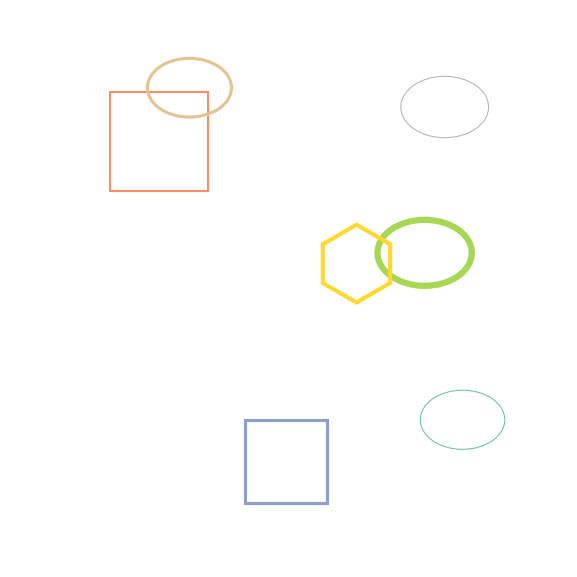[{"shape": "oval", "thickness": 0.5, "radius": 0.37, "center": [0.801, 0.272]}, {"shape": "square", "thickness": 1, "radius": 0.43, "center": [0.275, 0.754]}, {"shape": "square", "thickness": 1.5, "radius": 0.36, "center": [0.496, 0.2]}, {"shape": "oval", "thickness": 3, "radius": 0.41, "center": [0.735, 0.561]}, {"shape": "hexagon", "thickness": 2, "radius": 0.34, "center": [0.617, 0.543]}, {"shape": "oval", "thickness": 1.5, "radius": 0.36, "center": [0.328, 0.847]}, {"shape": "oval", "thickness": 0.5, "radius": 0.38, "center": [0.77, 0.814]}]